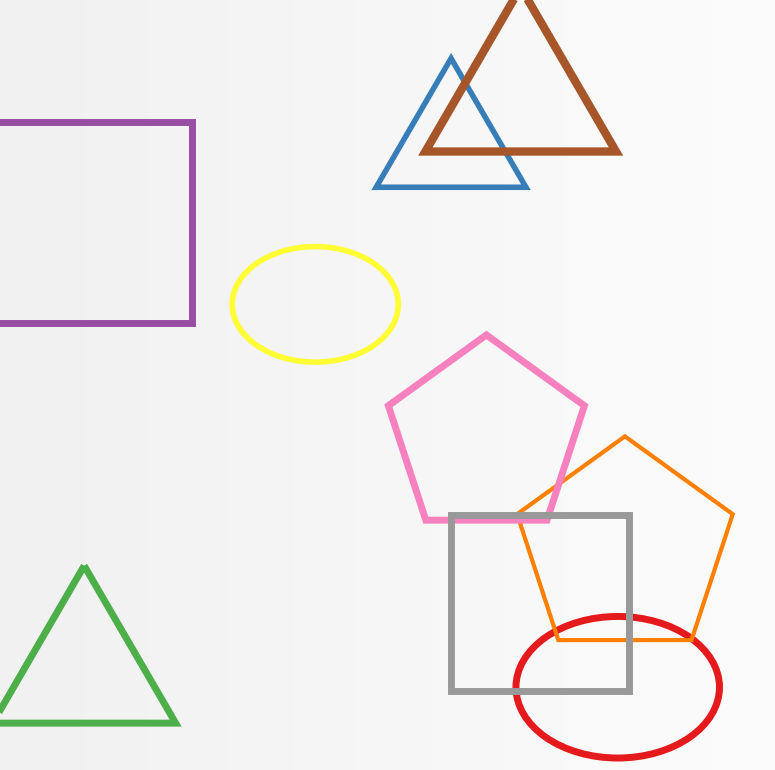[{"shape": "oval", "thickness": 2.5, "radius": 0.66, "center": [0.797, 0.107]}, {"shape": "triangle", "thickness": 2, "radius": 0.56, "center": [0.582, 0.813]}, {"shape": "triangle", "thickness": 2.5, "radius": 0.68, "center": [0.109, 0.129]}, {"shape": "square", "thickness": 2.5, "radius": 0.65, "center": [0.118, 0.711]}, {"shape": "pentagon", "thickness": 1.5, "radius": 0.73, "center": [0.806, 0.287]}, {"shape": "oval", "thickness": 2, "radius": 0.54, "center": [0.407, 0.605]}, {"shape": "triangle", "thickness": 3, "radius": 0.71, "center": [0.672, 0.874]}, {"shape": "pentagon", "thickness": 2.5, "radius": 0.66, "center": [0.628, 0.432]}, {"shape": "square", "thickness": 2.5, "radius": 0.57, "center": [0.697, 0.217]}]